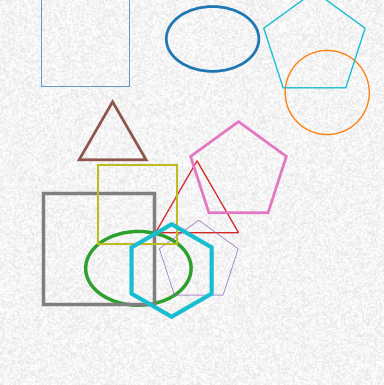[{"shape": "oval", "thickness": 2, "radius": 0.6, "center": [0.552, 0.899]}, {"shape": "square", "thickness": 0.5, "radius": 0.57, "center": [0.221, 0.891]}, {"shape": "circle", "thickness": 1, "radius": 0.55, "center": [0.85, 0.76]}, {"shape": "oval", "thickness": 2.5, "radius": 0.68, "center": [0.359, 0.303]}, {"shape": "triangle", "thickness": 1, "radius": 0.62, "center": [0.512, 0.458]}, {"shape": "pentagon", "thickness": 0.5, "radius": 0.54, "center": [0.516, 0.321]}, {"shape": "triangle", "thickness": 2, "radius": 0.5, "center": [0.292, 0.635]}, {"shape": "pentagon", "thickness": 2, "radius": 0.65, "center": [0.619, 0.553]}, {"shape": "square", "thickness": 2.5, "radius": 0.72, "center": [0.256, 0.355]}, {"shape": "square", "thickness": 1.5, "radius": 0.51, "center": [0.357, 0.469]}, {"shape": "pentagon", "thickness": 1, "radius": 0.69, "center": [0.817, 0.884]}, {"shape": "hexagon", "thickness": 3, "radius": 0.6, "center": [0.446, 0.297]}]